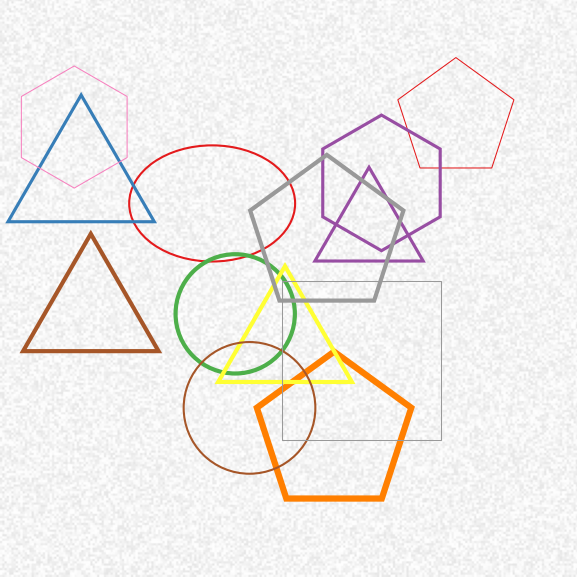[{"shape": "pentagon", "thickness": 0.5, "radius": 0.53, "center": [0.789, 0.794]}, {"shape": "oval", "thickness": 1, "radius": 0.72, "center": [0.367, 0.647]}, {"shape": "triangle", "thickness": 1.5, "radius": 0.73, "center": [0.141, 0.688]}, {"shape": "circle", "thickness": 2, "radius": 0.52, "center": [0.407, 0.456]}, {"shape": "triangle", "thickness": 1.5, "radius": 0.54, "center": [0.639, 0.601]}, {"shape": "hexagon", "thickness": 1.5, "radius": 0.59, "center": [0.661, 0.682]}, {"shape": "pentagon", "thickness": 3, "radius": 0.7, "center": [0.578, 0.25]}, {"shape": "triangle", "thickness": 2, "radius": 0.67, "center": [0.494, 0.405]}, {"shape": "triangle", "thickness": 2, "radius": 0.68, "center": [0.157, 0.459]}, {"shape": "circle", "thickness": 1, "radius": 0.57, "center": [0.432, 0.293]}, {"shape": "hexagon", "thickness": 0.5, "radius": 0.53, "center": [0.129, 0.779]}, {"shape": "pentagon", "thickness": 2, "radius": 0.7, "center": [0.566, 0.591]}, {"shape": "square", "thickness": 0.5, "radius": 0.69, "center": [0.626, 0.375]}]